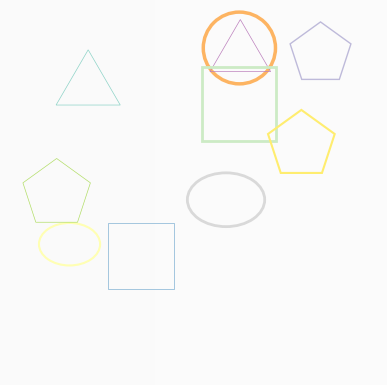[{"shape": "triangle", "thickness": 0.5, "radius": 0.48, "center": [0.228, 0.775]}, {"shape": "oval", "thickness": 1.5, "radius": 0.39, "center": [0.179, 0.366]}, {"shape": "pentagon", "thickness": 1, "radius": 0.41, "center": [0.827, 0.861]}, {"shape": "square", "thickness": 0.5, "radius": 0.43, "center": [0.364, 0.336]}, {"shape": "circle", "thickness": 2.5, "radius": 0.47, "center": [0.618, 0.875]}, {"shape": "pentagon", "thickness": 0.5, "radius": 0.46, "center": [0.146, 0.497]}, {"shape": "oval", "thickness": 2, "radius": 0.5, "center": [0.583, 0.481]}, {"shape": "triangle", "thickness": 0.5, "radius": 0.45, "center": [0.62, 0.859]}, {"shape": "square", "thickness": 2, "radius": 0.48, "center": [0.617, 0.73]}, {"shape": "pentagon", "thickness": 1.5, "radius": 0.45, "center": [0.778, 0.624]}]